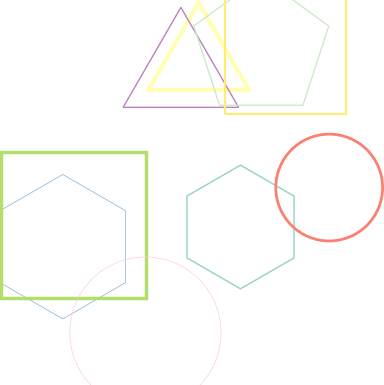[{"shape": "hexagon", "thickness": 1, "radius": 0.8, "center": [0.625, 0.41]}, {"shape": "triangle", "thickness": 3, "radius": 0.75, "center": [0.516, 0.842]}, {"shape": "circle", "thickness": 2, "radius": 0.69, "center": [0.855, 0.513]}, {"shape": "hexagon", "thickness": 0.5, "radius": 0.94, "center": [0.163, 0.359]}, {"shape": "square", "thickness": 2.5, "radius": 0.95, "center": [0.191, 0.415]}, {"shape": "circle", "thickness": 0.5, "radius": 0.98, "center": [0.378, 0.136]}, {"shape": "triangle", "thickness": 1, "radius": 0.87, "center": [0.47, 0.808]}, {"shape": "pentagon", "thickness": 1, "radius": 0.92, "center": [0.679, 0.876]}, {"shape": "square", "thickness": 1.5, "radius": 0.79, "center": [0.741, 0.861]}]